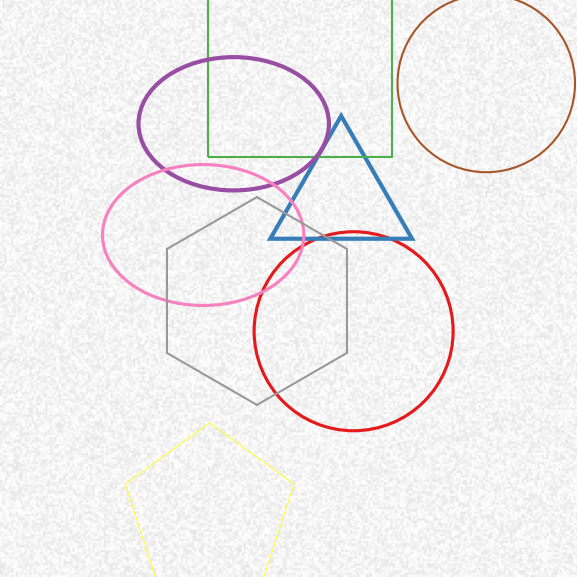[{"shape": "circle", "thickness": 1.5, "radius": 0.86, "center": [0.612, 0.426]}, {"shape": "triangle", "thickness": 2, "radius": 0.71, "center": [0.591, 0.657]}, {"shape": "square", "thickness": 1, "radius": 0.8, "center": [0.519, 0.887]}, {"shape": "oval", "thickness": 2, "radius": 0.82, "center": [0.405, 0.785]}, {"shape": "pentagon", "thickness": 0.5, "radius": 0.77, "center": [0.363, 0.113]}, {"shape": "circle", "thickness": 1, "radius": 0.77, "center": [0.842, 0.855]}, {"shape": "oval", "thickness": 1.5, "radius": 0.87, "center": [0.352, 0.592]}, {"shape": "hexagon", "thickness": 1, "radius": 0.9, "center": [0.445, 0.478]}]